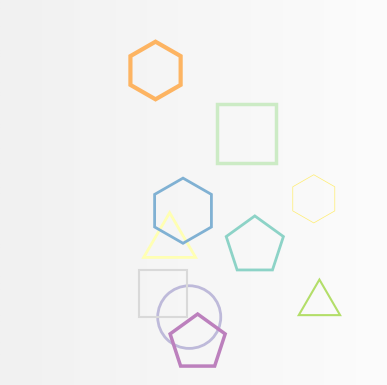[{"shape": "pentagon", "thickness": 2, "radius": 0.39, "center": [0.658, 0.362]}, {"shape": "triangle", "thickness": 2, "radius": 0.39, "center": [0.438, 0.37]}, {"shape": "circle", "thickness": 2, "radius": 0.41, "center": [0.488, 0.176]}, {"shape": "hexagon", "thickness": 2, "radius": 0.42, "center": [0.472, 0.453]}, {"shape": "hexagon", "thickness": 3, "radius": 0.37, "center": [0.401, 0.817]}, {"shape": "triangle", "thickness": 1.5, "radius": 0.31, "center": [0.824, 0.212]}, {"shape": "square", "thickness": 1.5, "radius": 0.31, "center": [0.42, 0.238]}, {"shape": "pentagon", "thickness": 2.5, "radius": 0.37, "center": [0.51, 0.11]}, {"shape": "square", "thickness": 2.5, "radius": 0.38, "center": [0.636, 0.654]}, {"shape": "hexagon", "thickness": 0.5, "radius": 0.31, "center": [0.81, 0.484]}]